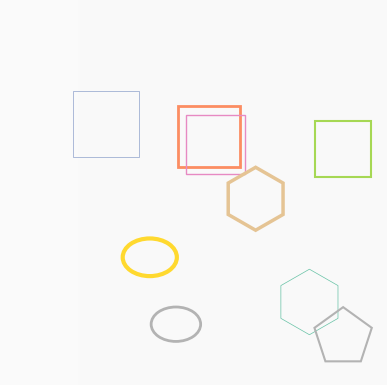[{"shape": "hexagon", "thickness": 0.5, "radius": 0.43, "center": [0.799, 0.216]}, {"shape": "square", "thickness": 2, "radius": 0.4, "center": [0.539, 0.645]}, {"shape": "square", "thickness": 0.5, "radius": 0.43, "center": [0.273, 0.678]}, {"shape": "square", "thickness": 1, "radius": 0.38, "center": [0.556, 0.623]}, {"shape": "square", "thickness": 1.5, "radius": 0.36, "center": [0.885, 0.614]}, {"shape": "oval", "thickness": 3, "radius": 0.35, "center": [0.387, 0.332]}, {"shape": "hexagon", "thickness": 2.5, "radius": 0.41, "center": [0.66, 0.484]}, {"shape": "pentagon", "thickness": 1.5, "radius": 0.39, "center": [0.885, 0.124]}, {"shape": "oval", "thickness": 2, "radius": 0.32, "center": [0.454, 0.158]}]